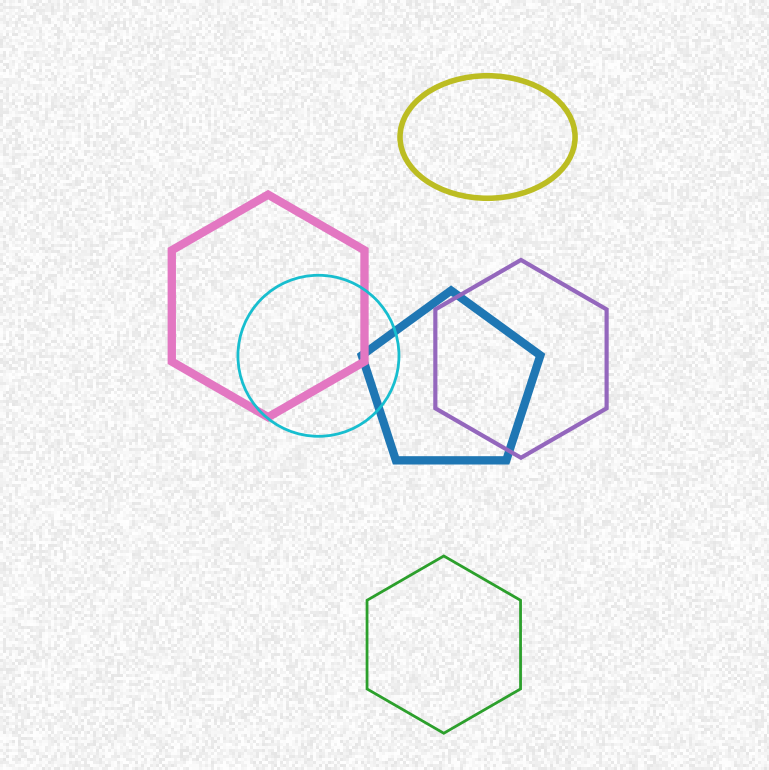[{"shape": "pentagon", "thickness": 3, "radius": 0.61, "center": [0.586, 0.501]}, {"shape": "hexagon", "thickness": 1, "radius": 0.58, "center": [0.576, 0.163]}, {"shape": "hexagon", "thickness": 1.5, "radius": 0.64, "center": [0.677, 0.534]}, {"shape": "hexagon", "thickness": 3, "radius": 0.72, "center": [0.348, 0.603]}, {"shape": "oval", "thickness": 2, "radius": 0.57, "center": [0.633, 0.822]}, {"shape": "circle", "thickness": 1, "radius": 0.52, "center": [0.414, 0.538]}]